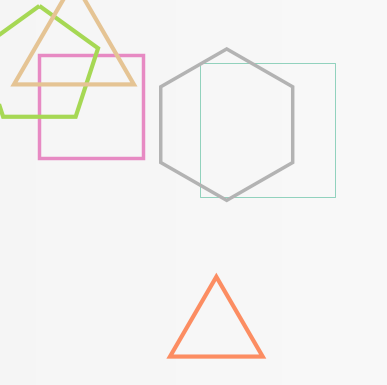[{"shape": "square", "thickness": 0.5, "radius": 0.87, "center": [0.69, 0.663]}, {"shape": "triangle", "thickness": 3, "radius": 0.69, "center": [0.558, 0.143]}, {"shape": "square", "thickness": 2.5, "radius": 0.67, "center": [0.235, 0.724]}, {"shape": "pentagon", "thickness": 3, "radius": 0.8, "center": [0.102, 0.826]}, {"shape": "triangle", "thickness": 3, "radius": 0.89, "center": [0.191, 0.87]}, {"shape": "hexagon", "thickness": 2.5, "radius": 0.98, "center": [0.585, 0.676]}]